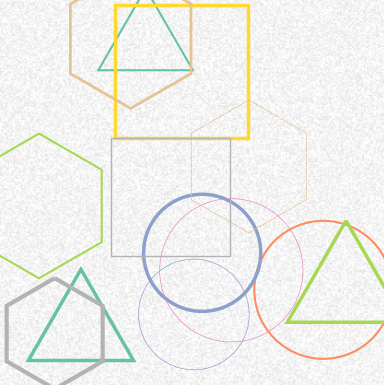[{"shape": "triangle", "thickness": 2.5, "radius": 0.79, "center": [0.21, 0.143]}, {"shape": "triangle", "thickness": 1.5, "radius": 0.71, "center": [0.378, 0.888]}, {"shape": "circle", "thickness": 1.5, "radius": 0.9, "center": [0.84, 0.247]}, {"shape": "circle", "thickness": 0.5, "radius": 0.72, "center": [0.504, 0.183]}, {"shape": "circle", "thickness": 2.5, "radius": 0.76, "center": [0.525, 0.343]}, {"shape": "circle", "thickness": 0.5, "radius": 0.93, "center": [0.601, 0.298]}, {"shape": "triangle", "thickness": 2.5, "radius": 0.88, "center": [0.899, 0.251]}, {"shape": "hexagon", "thickness": 1.5, "radius": 0.94, "center": [0.101, 0.465]}, {"shape": "square", "thickness": 2.5, "radius": 0.86, "center": [0.471, 0.814]}, {"shape": "hexagon", "thickness": 0.5, "radius": 0.86, "center": [0.646, 0.568]}, {"shape": "hexagon", "thickness": 2, "radius": 0.9, "center": [0.339, 0.899]}, {"shape": "square", "thickness": 1, "radius": 0.77, "center": [0.442, 0.488]}, {"shape": "hexagon", "thickness": 3, "radius": 0.72, "center": [0.142, 0.134]}]